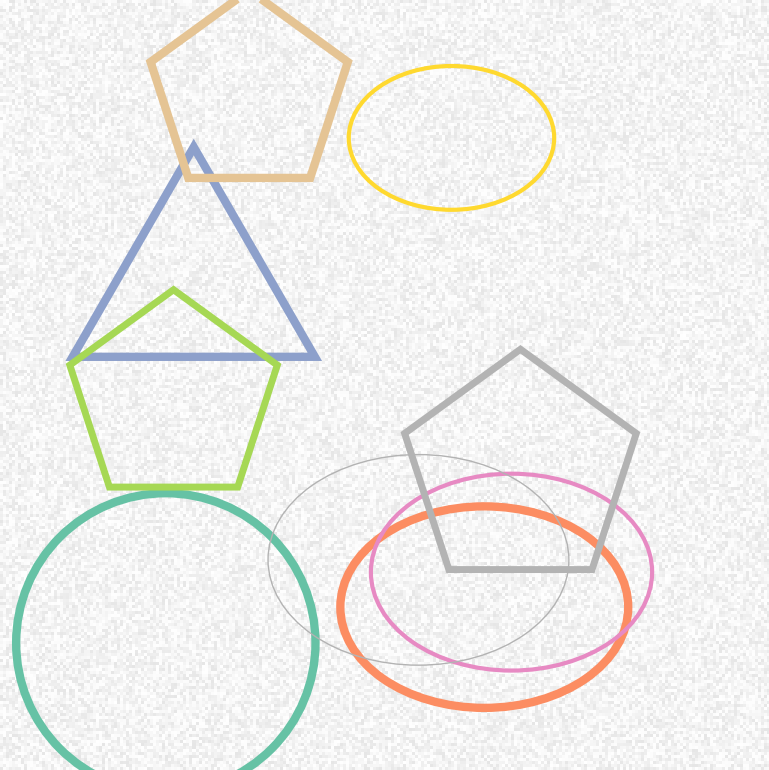[{"shape": "circle", "thickness": 3, "radius": 0.97, "center": [0.215, 0.165]}, {"shape": "oval", "thickness": 3, "radius": 0.93, "center": [0.629, 0.212]}, {"shape": "triangle", "thickness": 3, "radius": 0.91, "center": [0.252, 0.627]}, {"shape": "oval", "thickness": 1.5, "radius": 0.91, "center": [0.664, 0.257]}, {"shape": "pentagon", "thickness": 2.5, "radius": 0.71, "center": [0.225, 0.482]}, {"shape": "oval", "thickness": 1.5, "radius": 0.67, "center": [0.586, 0.821]}, {"shape": "pentagon", "thickness": 3, "radius": 0.67, "center": [0.324, 0.878]}, {"shape": "pentagon", "thickness": 2.5, "radius": 0.79, "center": [0.676, 0.388]}, {"shape": "oval", "thickness": 0.5, "radius": 0.98, "center": [0.543, 0.273]}]